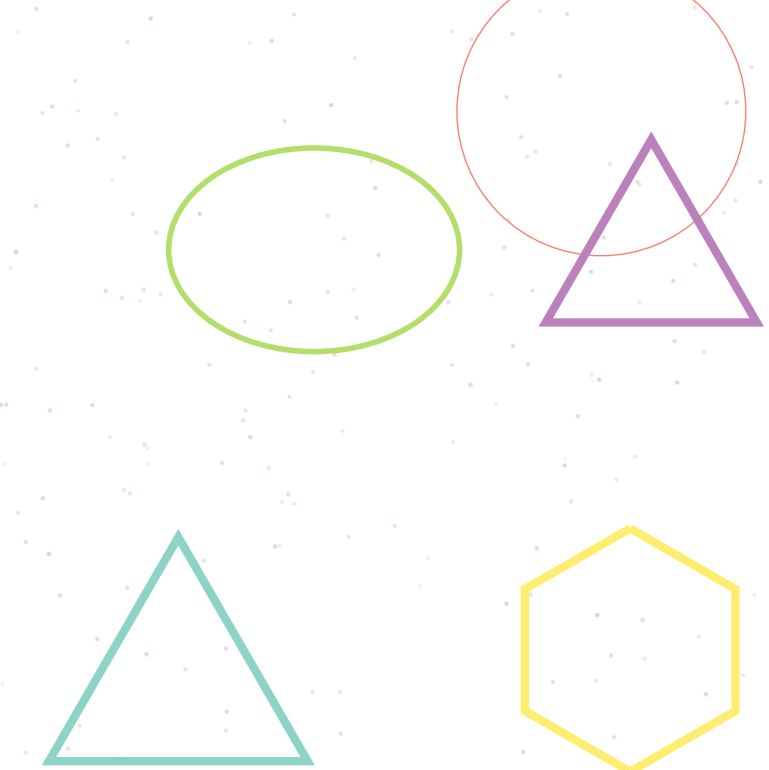[{"shape": "triangle", "thickness": 3, "radius": 0.97, "center": [0.232, 0.108]}, {"shape": "circle", "thickness": 0.5, "radius": 0.94, "center": [0.781, 0.856]}, {"shape": "oval", "thickness": 2, "radius": 0.94, "center": [0.408, 0.676]}, {"shape": "triangle", "thickness": 3, "radius": 0.79, "center": [0.846, 0.66]}, {"shape": "hexagon", "thickness": 3, "radius": 0.79, "center": [0.818, 0.156]}]